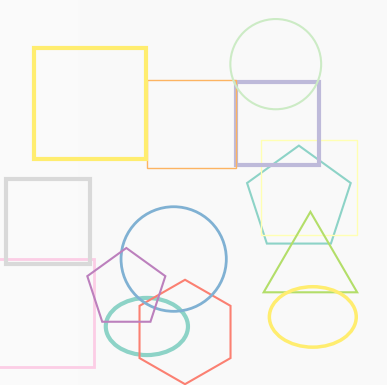[{"shape": "pentagon", "thickness": 1.5, "radius": 0.7, "center": [0.771, 0.481]}, {"shape": "oval", "thickness": 3, "radius": 0.53, "center": [0.379, 0.152]}, {"shape": "square", "thickness": 1, "radius": 0.62, "center": [0.796, 0.513]}, {"shape": "square", "thickness": 3, "radius": 0.54, "center": [0.717, 0.679]}, {"shape": "hexagon", "thickness": 1.5, "radius": 0.68, "center": [0.477, 0.138]}, {"shape": "circle", "thickness": 2, "radius": 0.68, "center": [0.448, 0.327]}, {"shape": "square", "thickness": 1, "radius": 0.57, "center": [0.495, 0.677]}, {"shape": "triangle", "thickness": 1.5, "radius": 0.7, "center": [0.801, 0.31]}, {"shape": "square", "thickness": 2, "radius": 0.7, "center": [0.101, 0.188]}, {"shape": "square", "thickness": 3, "radius": 0.55, "center": [0.124, 0.424]}, {"shape": "pentagon", "thickness": 1.5, "radius": 0.53, "center": [0.326, 0.25]}, {"shape": "circle", "thickness": 1.5, "radius": 0.59, "center": [0.712, 0.833]}, {"shape": "oval", "thickness": 2.5, "radius": 0.56, "center": [0.807, 0.177]}, {"shape": "square", "thickness": 3, "radius": 0.72, "center": [0.232, 0.732]}]